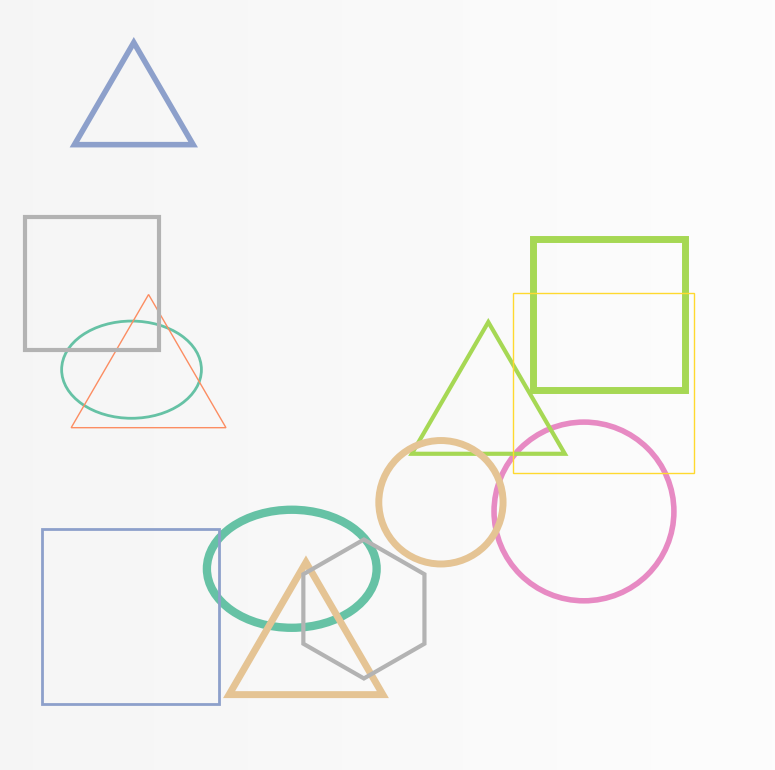[{"shape": "oval", "thickness": 1, "radius": 0.45, "center": [0.17, 0.52]}, {"shape": "oval", "thickness": 3, "radius": 0.55, "center": [0.376, 0.261]}, {"shape": "triangle", "thickness": 0.5, "radius": 0.58, "center": [0.192, 0.502]}, {"shape": "square", "thickness": 1, "radius": 0.57, "center": [0.169, 0.199]}, {"shape": "triangle", "thickness": 2, "radius": 0.44, "center": [0.173, 0.856]}, {"shape": "circle", "thickness": 2, "radius": 0.58, "center": [0.754, 0.336]}, {"shape": "triangle", "thickness": 1.5, "radius": 0.57, "center": [0.63, 0.468]}, {"shape": "square", "thickness": 2.5, "radius": 0.49, "center": [0.786, 0.592]}, {"shape": "square", "thickness": 0.5, "radius": 0.58, "center": [0.779, 0.502]}, {"shape": "circle", "thickness": 2.5, "radius": 0.4, "center": [0.569, 0.348]}, {"shape": "triangle", "thickness": 2.5, "radius": 0.57, "center": [0.395, 0.155]}, {"shape": "hexagon", "thickness": 1.5, "radius": 0.45, "center": [0.47, 0.209]}, {"shape": "square", "thickness": 1.5, "radius": 0.43, "center": [0.118, 0.632]}]